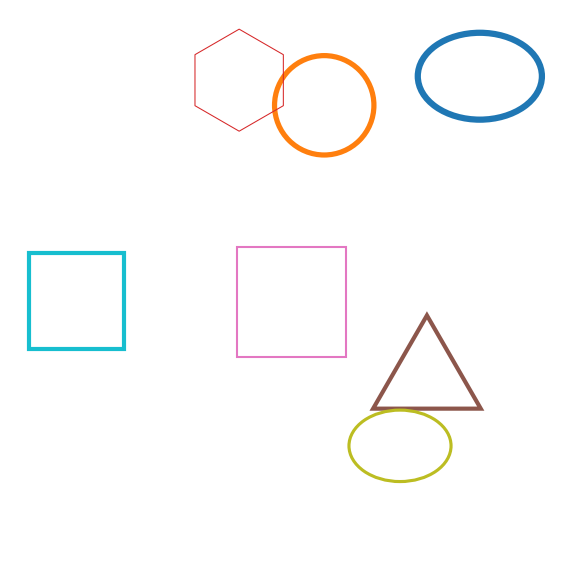[{"shape": "oval", "thickness": 3, "radius": 0.54, "center": [0.831, 0.867]}, {"shape": "circle", "thickness": 2.5, "radius": 0.43, "center": [0.561, 0.817]}, {"shape": "hexagon", "thickness": 0.5, "radius": 0.44, "center": [0.414, 0.86]}, {"shape": "triangle", "thickness": 2, "radius": 0.54, "center": [0.739, 0.345]}, {"shape": "square", "thickness": 1, "radius": 0.47, "center": [0.505, 0.476]}, {"shape": "oval", "thickness": 1.5, "radius": 0.44, "center": [0.693, 0.227]}, {"shape": "square", "thickness": 2, "radius": 0.41, "center": [0.133, 0.478]}]